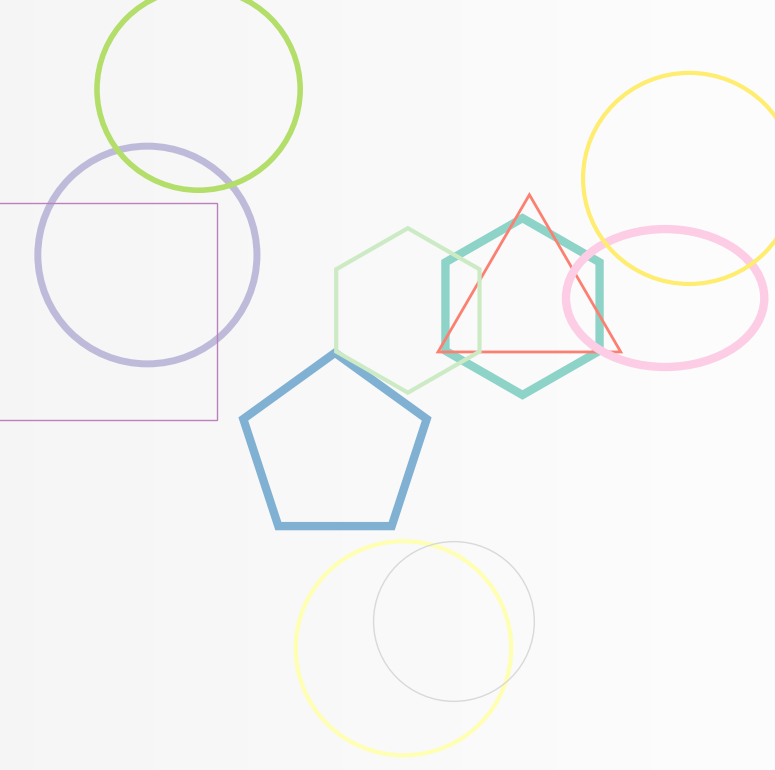[{"shape": "hexagon", "thickness": 3, "radius": 0.57, "center": [0.674, 0.602]}, {"shape": "circle", "thickness": 1.5, "radius": 0.7, "center": [0.521, 0.158]}, {"shape": "circle", "thickness": 2.5, "radius": 0.71, "center": [0.19, 0.669]}, {"shape": "triangle", "thickness": 1, "radius": 0.68, "center": [0.683, 0.611]}, {"shape": "pentagon", "thickness": 3, "radius": 0.62, "center": [0.432, 0.417]}, {"shape": "circle", "thickness": 2, "radius": 0.66, "center": [0.256, 0.884]}, {"shape": "oval", "thickness": 3, "radius": 0.64, "center": [0.858, 0.613]}, {"shape": "circle", "thickness": 0.5, "radius": 0.52, "center": [0.586, 0.193]}, {"shape": "square", "thickness": 0.5, "radius": 0.71, "center": [0.139, 0.595]}, {"shape": "hexagon", "thickness": 1.5, "radius": 0.53, "center": [0.526, 0.597]}, {"shape": "circle", "thickness": 1.5, "radius": 0.69, "center": [0.889, 0.768]}]